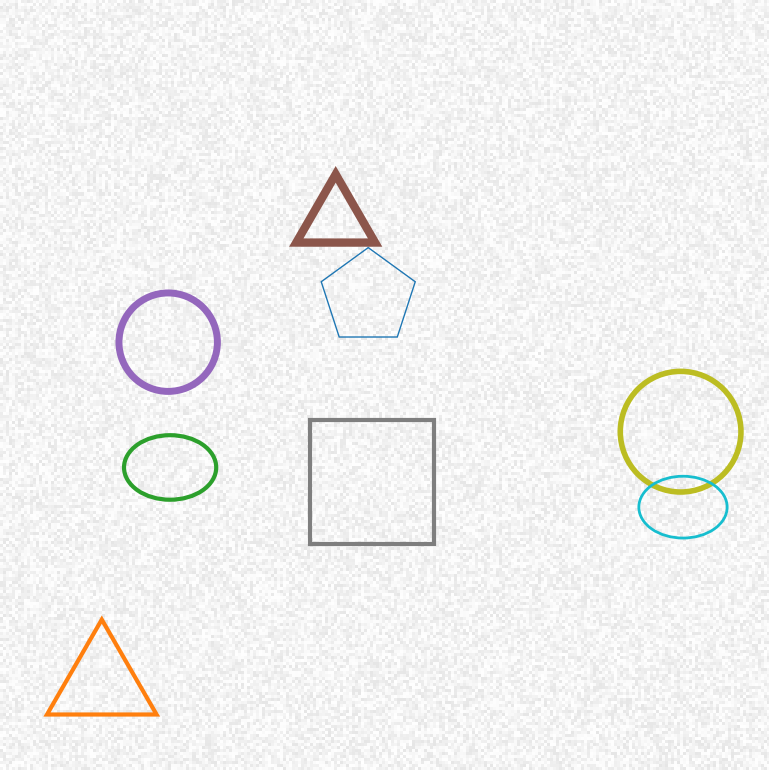[{"shape": "pentagon", "thickness": 0.5, "radius": 0.32, "center": [0.478, 0.614]}, {"shape": "triangle", "thickness": 1.5, "radius": 0.41, "center": [0.132, 0.113]}, {"shape": "oval", "thickness": 1.5, "radius": 0.3, "center": [0.221, 0.393]}, {"shape": "circle", "thickness": 2.5, "radius": 0.32, "center": [0.218, 0.556]}, {"shape": "triangle", "thickness": 3, "radius": 0.3, "center": [0.436, 0.715]}, {"shape": "square", "thickness": 1.5, "radius": 0.4, "center": [0.483, 0.374]}, {"shape": "circle", "thickness": 2, "radius": 0.39, "center": [0.884, 0.439]}, {"shape": "oval", "thickness": 1, "radius": 0.29, "center": [0.887, 0.341]}]